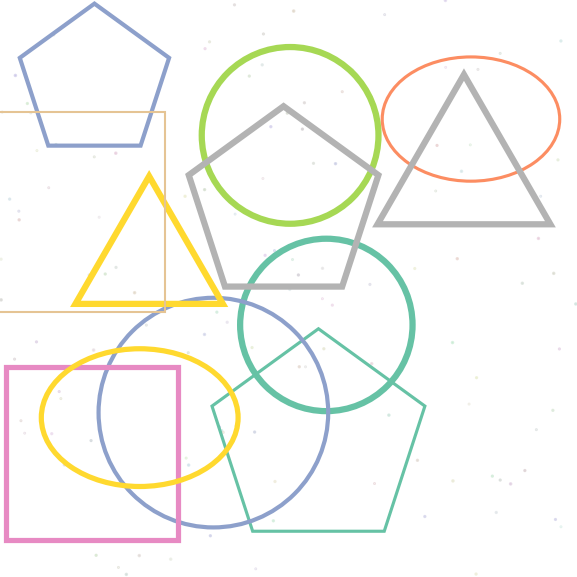[{"shape": "circle", "thickness": 3, "radius": 0.75, "center": [0.565, 0.436]}, {"shape": "pentagon", "thickness": 1.5, "radius": 0.97, "center": [0.551, 0.236]}, {"shape": "oval", "thickness": 1.5, "radius": 0.77, "center": [0.816, 0.793]}, {"shape": "pentagon", "thickness": 2, "radius": 0.68, "center": [0.164, 0.857]}, {"shape": "circle", "thickness": 2, "radius": 0.99, "center": [0.369, 0.285]}, {"shape": "square", "thickness": 2.5, "radius": 0.75, "center": [0.159, 0.214]}, {"shape": "circle", "thickness": 3, "radius": 0.77, "center": [0.502, 0.765]}, {"shape": "triangle", "thickness": 3, "radius": 0.74, "center": [0.258, 0.547]}, {"shape": "oval", "thickness": 2.5, "radius": 0.85, "center": [0.242, 0.276]}, {"shape": "square", "thickness": 1, "radius": 0.86, "center": [0.113, 0.632]}, {"shape": "triangle", "thickness": 3, "radius": 0.86, "center": [0.803, 0.697]}, {"shape": "pentagon", "thickness": 3, "radius": 0.86, "center": [0.491, 0.643]}]